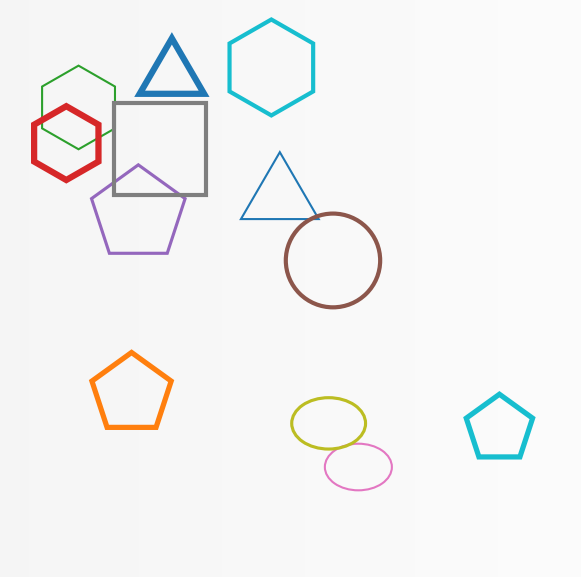[{"shape": "triangle", "thickness": 1, "radius": 0.39, "center": [0.481, 0.658]}, {"shape": "triangle", "thickness": 3, "radius": 0.32, "center": [0.296, 0.869]}, {"shape": "pentagon", "thickness": 2.5, "radius": 0.36, "center": [0.226, 0.317]}, {"shape": "hexagon", "thickness": 1, "radius": 0.36, "center": [0.135, 0.813]}, {"shape": "hexagon", "thickness": 3, "radius": 0.32, "center": [0.114, 0.751]}, {"shape": "pentagon", "thickness": 1.5, "radius": 0.42, "center": [0.238, 0.629]}, {"shape": "circle", "thickness": 2, "radius": 0.41, "center": [0.573, 0.548]}, {"shape": "oval", "thickness": 1, "radius": 0.29, "center": [0.617, 0.19]}, {"shape": "square", "thickness": 2, "radius": 0.4, "center": [0.275, 0.741]}, {"shape": "oval", "thickness": 1.5, "radius": 0.32, "center": [0.565, 0.266]}, {"shape": "hexagon", "thickness": 2, "radius": 0.42, "center": [0.467, 0.882]}, {"shape": "pentagon", "thickness": 2.5, "radius": 0.3, "center": [0.859, 0.256]}]